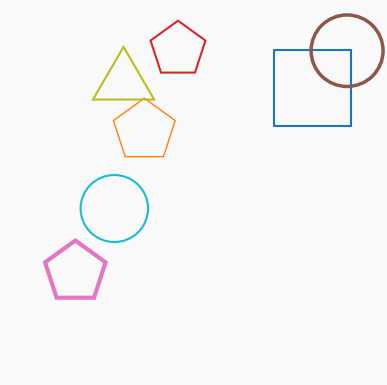[{"shape": "square", "thickness": 1.5, "radius": 0.5, "center": [0.807, 0.771]}, {"shape": "pentagon", "thickness": 1, "radius": 0.42, "center": [0.372, 0.661]}, {"shape": "pentagon", "thickness": 1.5, "radius": 0.37, "center": [0.459, 0.872]}, {"shape": "circle", "thickness": 2.5, "radius": 0.46, "center": [0.896, 0.868]}, {"shape": "pentagon", "thickness": 3, "radius": 0.41, "center": [0.194, 0.293]}, {"shape": "triangle", "thickness": 1.5, "radius": 0.46, "center": [0.319, 0.787]}, {"shape": "circle", "thickness": 1.5, "radius": 0.44, "center": [0.295, 0.458]}]